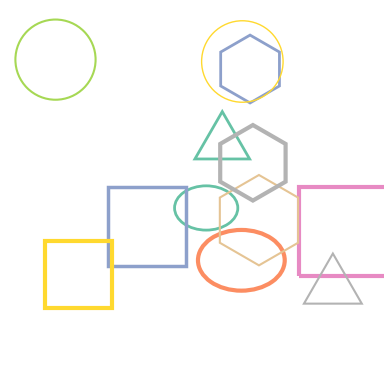[{"shape": "triangle", "thickness": 2, "radius": 0.41, "center": [0.577, 0.628]}, {"shape": "oval", "thickness": 2, "radius": 0.41, "center": [0.536, 0.46]}, {"shape": "oval", "thickness": 3, "radius": 0.56, "center": [0.627, 0.324]}, {"shape": "hexagon", "thickness": 2, "radius": 0.44, "center": [0.65, 0.821]}, {"shape": "square", "thickness": 2.5, "radius": 0.51, "center": [0.382, 0.412]}, {"shape": "square", "thickness": 3, "radius": 0.58, "center": [0.894, 0.398]}, {"shape": "circle", "thickness": 1.5, "radius": 0.52, "center": [0.144, 0.845]}, {"shape": "circle", "thickness": 1, "radius": 0.53, "center": [0.629, 0.84]}, {"shape": "square", "thickness": 3, "radius": 0.44, "center": [0.205, 0.287]}, {"shape": "hexagon", "thickness": 1.5, "radius": 0.59, "center": [0.673, 0.428]}, {"shape": "hexagon", "thickness": 3, "radius": 0.49, "center": [0.657, 0.577]}, {"shape": "triangle", "thickness": 1.5, "radius": 0.43, "center": [0.865, 0.255]}]